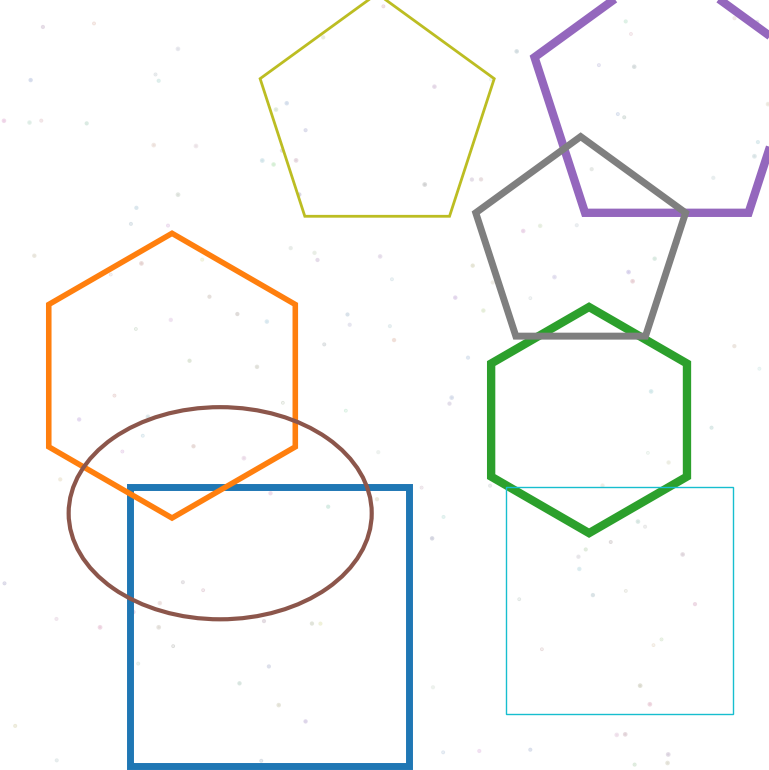[{"shape": "square", "thickness": 2.5, "radius": 0.9, "center": [0.35, 0.187]}, {"shape": "hexagon", "thickness": 2, "radius": 0.92, "center": [0.223, 0.512]}, {"shape": "hexagon", "thickness": 3, "radius": 0.73, "center": [0.765, 0.454]}, {"shape": "pentagon", "thickness": 3, "radius": 0.9, "center": [0.866, 0.87]}, {"shape": "oval", "thickness": 1.5, "radius": 0.98, "center": [0.286, 0.333]}, {"shape": "pentagon", "thickness": 2.5, "radius": 0.72, "center": [0.754, 0.679]}, {"shape": "pentagon", "thickness": 1, "radius": 0.8, "center": [0.49, 0.848]}, {"shape": "square", "thickness": 0.5, "radius": 0.74, "center": [0.805, 0.221]}]